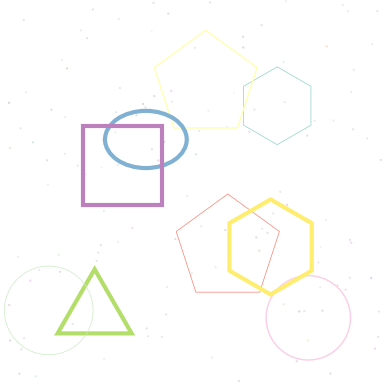[{"shape": "hexagon", "thickness": 0.5, "radius": 0.51, "center": [0.72, 0.725]}, {"shape": "pentagon", "thickness": 1, "radius": 0.7, "center": [0.534, 0.781]}, {"shape": "pentagon", "thickness": 0.5, "radius": 0.7, "center": [0.592, 0.355]}, {"shape": "oval", "thickness": 3, "radius": 0.53, "center": [0.379, 0.638]}, {"shape": "triangle", "thickness": 3, "radius": 0.55, "center": [0.246, 0.19]}, {"shape": "circle", "thickness": 1, "radius": 0.55, "center": [0.801, 0.174]}, {"shape": "square", "thickness": 3, "radius": 0.52, "center": [0.318, 0.57]}, {"shape": "circle", "thickness": 0.5, "radius": 0.58, "center": [0.127, 0.194]}, {"shape": "hexagon", "thickness": 3, "radius": 0.62, "center": [0.703, 0.359]}]